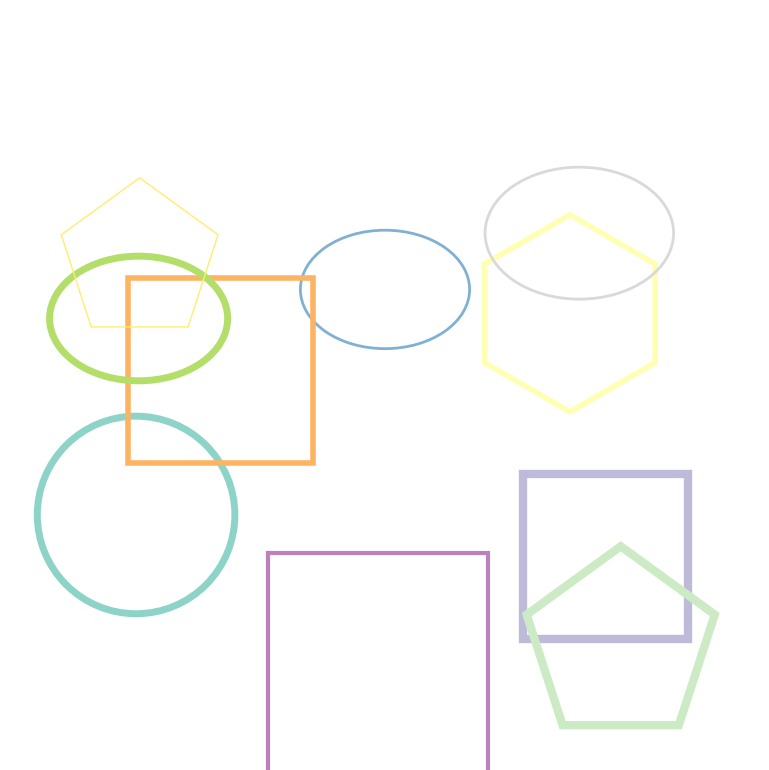[{"shape": "circle", "thickness": 2.5, "radius": 0.64, "center": [0.177, 0.331]}, {"shape": "hexagon", "thickness": 2, "radius": 0.64, "center": [0.74, 0.593]}, {"shape": "square", "thickness": 3, "radius": 0.54, "center": [0.786, 0.277]}, {"shape": "oval", "thickness": 1, "radius": 0.55, "center": [0.5, 0.624]}, {"shape": "square", "thickness": 2, "radius": 0.6, "center": [0.286, 0.519]}, {"shape": "oval", "thickness": 2.5, "radius": 0.58, "center": [0.18, 0.586]}, {"shape": "oval", "thickness": 1, "radius": 0.61, "center": [0.752, 0.697]}, {"shape": "square", "thickness": 1.5, "radius": 0.71, "center": [0.491, 0.139]}, {"shape": "pentagon", "thickness": 3, "radius": 0.64, "center": [0.806, 0.162]}, {"shape": "pentagon", "thickness": 0.5, "radius": 0.54, "center": [0.181, 0.662]}]